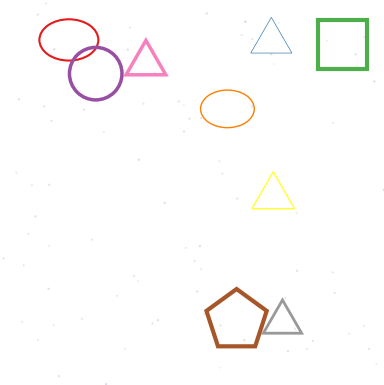[{"shape": "oval", "thickness": 1.5, "radius": 0.38, "center": [0.179, 0.896]}, {"shape": "triangle", "thickness": 0.5, "radius": 0.31, "center": [0.705, 0.893]}, {"shape": "square", "thickness": 3, "radius": 0.31, "center": [0.89, 0.884]}, {"shape": "circle", "thickness": 2.5, "radius": 0.34, "center": [0.249, 0.809]}, {"shape": "oval", "thickness": 1, "radius": 0.35, "center": [0.591, 0.717]}, {"shape": "triangle", "thickness": 1, "radius": 0.32, "center": [0.71, 0.49]}, {"shape": "pentagon", "thickness": 3, "radius": 0.41, "center": [0.614, 0.167]}, {"shape": "triangle", "thickness": 2.5, "radius": 0.3, "center": [0.379, 0.836]}, {"shape": "triangle", "thickness": 2, "radius": 0.29, "center": [0.734, 0.163]}]